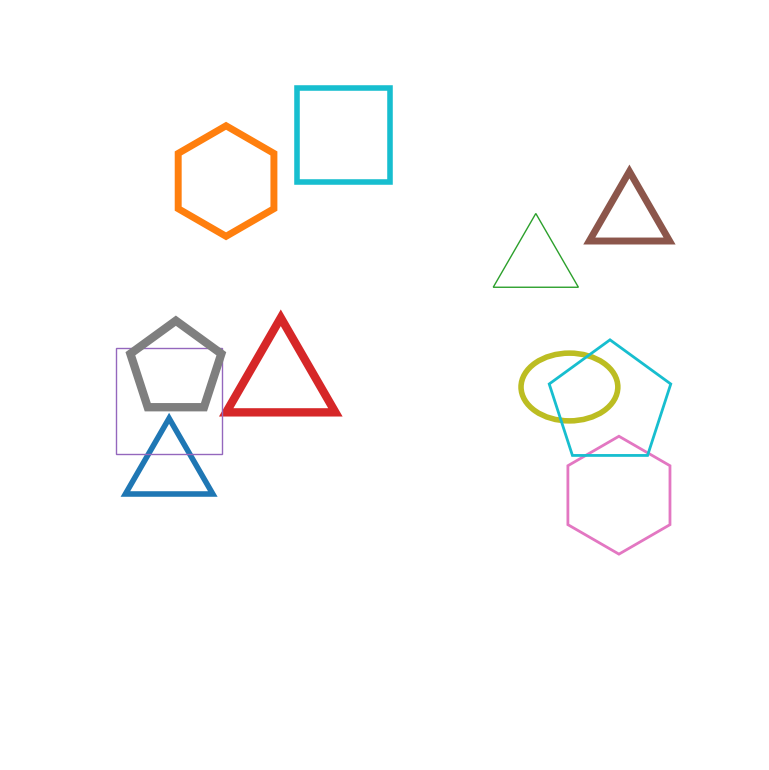[{"shape": "triangle", "thickness": 2, "radius": 0.33, "center": [0.22, 0.391]}, {"shape": "hexagon", "thickness": 2.5, "radius": 0.36, "center": [0.294, 0.765]}, {"shape": "triangle", "thickness": 0.5, "radius": 0.32, "center": [0.696, 0.659]}, {"shape": "triangle", "thickness": 3, "radius": 0.41, "center": [0.365, 0.505]}, {"shape": "square", "thickness": 0.5, "radius": 0.35, "center": [0.219, 0.479]}, {"shape": "triangle", "thickness": 2.5, "radius": 0.3, "center": [0.817, 0.717]}, {"shape": "hexagon", "thickness": 1, "radius": 0.38, "center": [0.804, 0.357]}, {"shape": "pentagon", "thickness": 3, "radius": 0.31, "center": [0.228, 0.521]}, {"shape": "oval", "thickness": 2, "radius": 0.31, "center": [0.74, 0.497]}, {"shape": "pentagon", "thickness": 1, "radius": 0.41, "center": [0.792, 0.476]}, {"shape": "square", "thickness": 2, "radius": 0.3, "center": [0.446, 0.825]}]